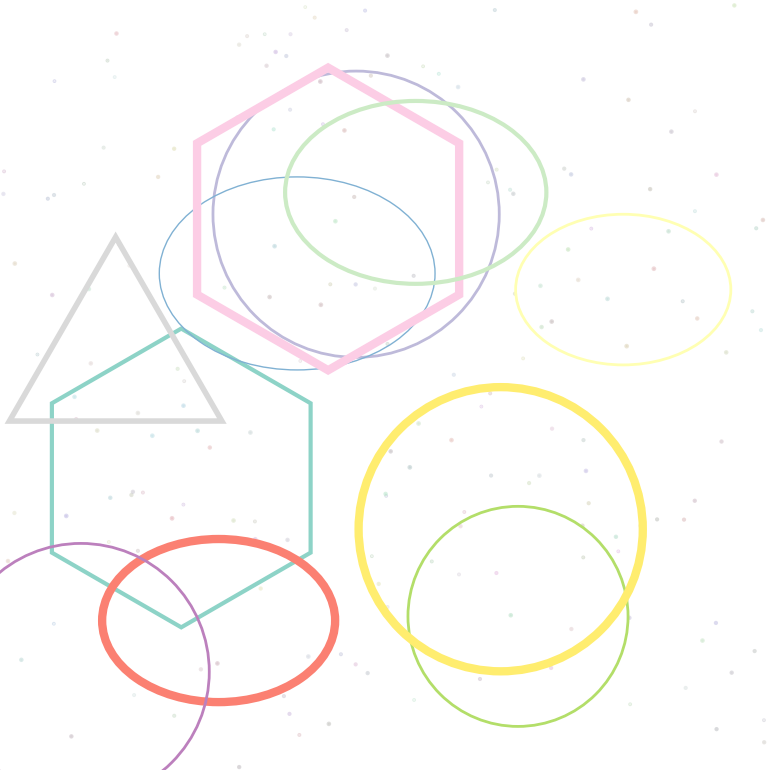[{"shape": "hexagon", "thickness": 1.5, "radius": 0.97, "center": [0.235, 0.379]}, {"shape": "oval", "thickness": 1, "radius": 0.7, "center": [0.809, 0.624]}, {"shape": "circle", "thickness": 1, "radius": 0.93, "center": [0.462, 0.722]}, {"shape": "oval", "thickness": 3, "radius": 0.76, "center": [0.284, 0.194]}, {"shape": "oval", "thickness": 0.5, "radius": 0.9, "center": [0.386, 0.645]}, {"shape": "circle", "thickness": 1, "radius": 0.71, "center": [0.673, 0.2]}, {"shape": "hexagon", "thickness": 3, "radius": 0.98, "center": [0.426, 0.716]}, {"shape": "triangle", "thickness": 2, "radius": 0.8, "center": [0.15, 0.533]}, {"shape": "circle", "thickness": 1, "radius": 0.83, "center": [0.105, 0.128]}, {"shape": "oval", "thickness": 1.5, "radius": 0.85, "center": [0.54, 0.75]}, {"shape": "circle", "thickness": 3, "radius": 0.92, "center": [0.65, 0.313]}]